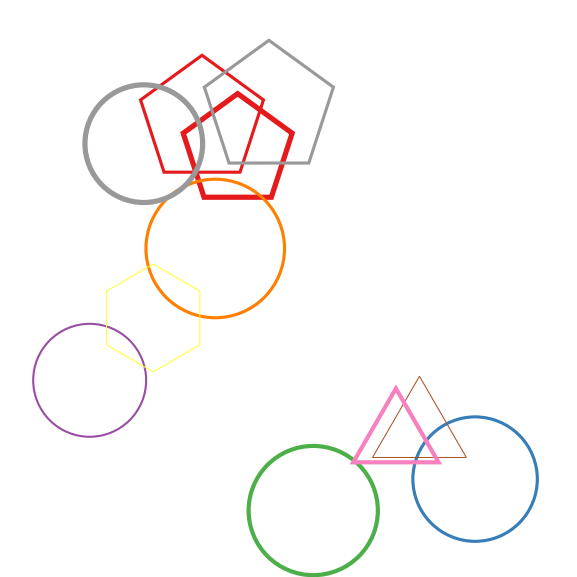[{"shape": "pentagon", "thickness": 1.5, "radius": 0.56, "center": [0.35, 0.791]}, {"shape": "pentagon", "thickness": 2.5, "radius": 0.5, "center": [0.412, 0.738]}, {"shape": "circle", "thickness": 1.5, "radius": 0.54, "center": [0.823, 0.17]}, {"shape": "circle", "thickness": 2, "radius": 0.56, "center": [0.542, 0.115]}, {"shape": "circle", "thickness": 1, "radius": 0.49, "center": [0.155, 0.341]}, {"shape": "circle", "thickness": 1.5, "radius": 0.6, "center": [0.373, 0.569]}, {"shape": "hexagon", "thickness": 0.5, "radius": 0.47, "center": [0.265, 0.449]}, {"shape": "triangle", "thickness": 0.5, "radius": 0.47, "center": [0.726, 0.254]}, {"shape": "triangle", "thickness": 2, "radius": 0.43, "center": [0.686, 0.241]}, {"shape": "circle", "thickness": 2.5, "radius": 0.51, "center": [0.249, 0.75]}, {"shape": "pentagon", "thickness": 1.5, "radius": 0.59, "center": [0.466, 0.812]}]